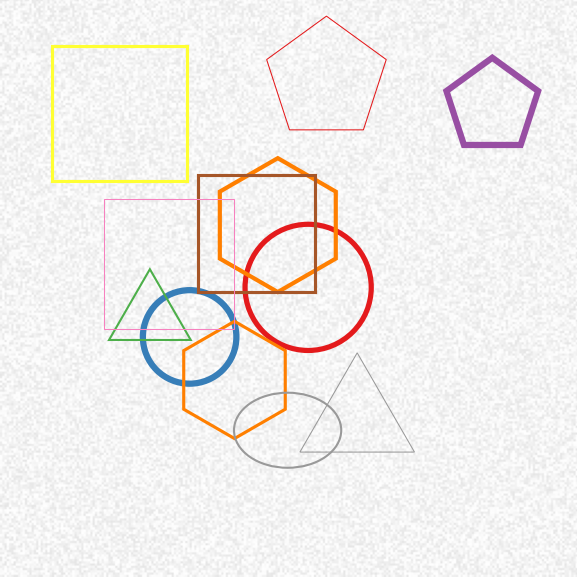[{"shape": "pentagon", "thickness": 0.5, "radius": 0.54, "center": [0.565, 0.862]}, {"shape": "circle", "thickness": 2.5, "radius": 0.55, "center": [0.534, 0.502]}, {"shape": "circle", "thickness": 3, "radius": 0.4, "center": [0.328, 0.416]}, {"shape": "triangle", "thickness": 1, "radius": 0.41, "center": [0.26, 0.451]}, {"shape": "pentagon", "thickness": 3, "radius": 0.42, "center": [0.852, 0.816]}, {"shape": "hexagon", "thickness": 1.5, "radius": 0.51, "center": [0.406, 0.341]}, {"shape": "hexagon", "thickness": 2, "radius": 0.58, "center": [0.481, 0.609]}, {"shape": "square", "thickness": 1.5, "radius": 0.58, "center": [0.207, 0.803]}, {"shape": "square", "thickness": 1.5, "radius": 0.51, "center": [0.445, 0.595]}, {"shape": "square", "thickness": 0.5, "radius": 0.56, "center": [0.293, 0.542]}, {"shape": "oval", "thickness": 1, "radius": 0.46, "center": [0.498, 0.254]}, {"shape": "triangle", "thickness": 0.5, "radius": 0.57, "center": [0.619, 0.274]}]